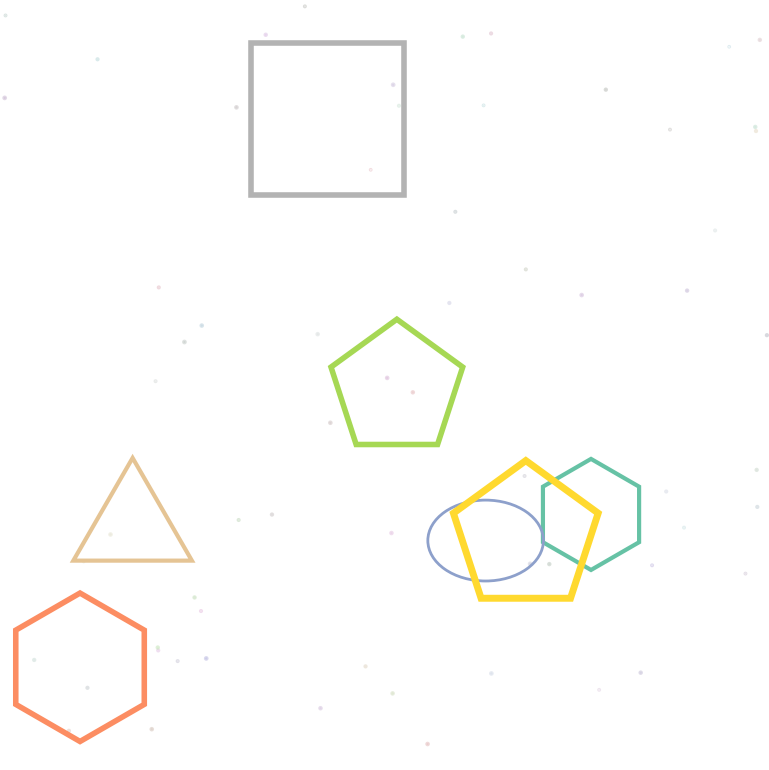[{"shape": "hexagon", "thickness": 1.5, "radius": 0.36, "center": [0.768, 0.332]}, {"shape": "hexagon", "thickness": 2, "radius": 0.48, "center": [0.104, 0.133]}, {"shape": "oval", "thickness": 1, "radius": 0.38, "center": [0.631, 0.298]}, {"shape": "pentagon", "thickness": 2, "radius": 0.45, "center": [0.515, 0.495]}, {"shape": "pentagon", "thickness": 2.5, "radius": 0.49, "center": [0.683, 0.303]}, {"shape": "triangle", "thickness": 1.5, "radius": 0.44, "center": [0.172, 0.316]}, {"shape": "square", "thickness": 2, "radius": 0.49, "center": [0.425, 0.846]}]